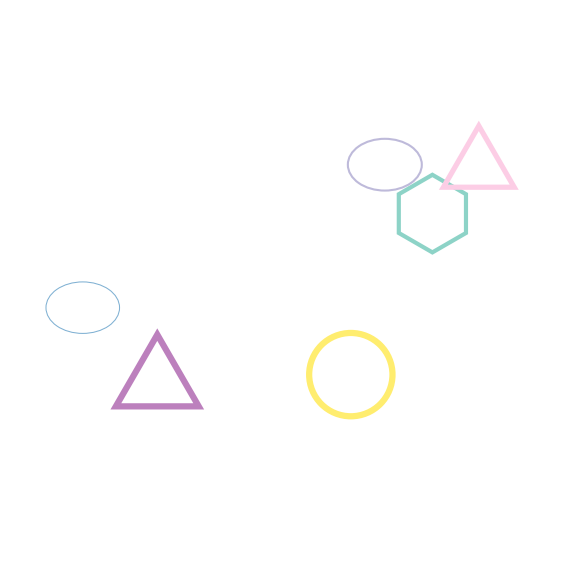[{"shape": "hexagon", "thickness": 2, "radius": 0.34, "center": [0.749, 0.629]}, {"shape": "oval", "thickness": 1, "radius": 0.32, "center": [0.666, 0.714]}, {"shape": "oval", "thickness": 0.5, "radius": 0.32, "center": [0.143, 0.466]}, {"shape": "triangle", "thickness": 2.5, "radius": 0.35, "center": [0.829, 0.71]}, {"shape": "triangle", "thickness": 3, "radius": 0.41, "center": [0.272, 0.337]}, {"shape": "circle", "thickness": 3, "radius": 0.36, "center": [0.607, 0.35]}]